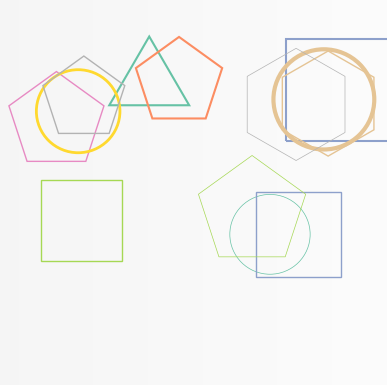[{"shape": "triangle", "thickness": 1.5, "radius": 0.6, "center": [0.385, 0.786]}, {"shape": "circle", "thickness": 0.5, "radius": 0.52, "center": [0.697, 0.391]}, {"shape": "pentagon", "thickness": 1.5, "radius": 0.59, "center": [0.462, 0.787]}, {"shape": "square", "thickness": 1.5, "radius": 0.66, "center": [0.87, 0.766]}, {"shape": "square", "thickness": 1, "radius": 0.55, "center": [0.77, 0.392]}, {"shape": "pentagon", "thickness": 1, "radius": 0.64, "center": [0.146, 0.685]}, {"shape": "square", "thickness": 1, "radius": 0.53, "center": [0.21, 0.427]}, {"shape": "pentagon", "thickness": 0.5, "radius": 0.73, "center": [0.651, 0.451]}, {"shape": "circle", "thickness": 2, "radius": 0.54, "center": [0.202, 0.711]}, {"shape": "circle", "thickness": 3, "radius": 0.65, "center": [0.836, 0.742]}, {"shape": "hexagon", "thickness": 1, "radius": 0.68, "center": [0.847, 0.731]}, {"shape": "hexagon", "thickness": 0.5, "radius": 0.73, "center": [0.764, 0.729]}, {"shape": "pentagon", "thickness": 1, "radius": 0.56, "center": [0.216, 0.743]}]